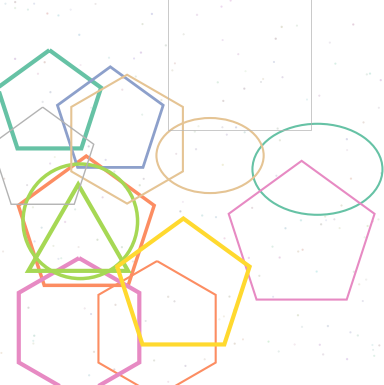[{"shape": "pentagon", "thickness": 3, "radius": 0.71, "center": [0.128, 0.729]}, {"shape": "oval", "thickness": 1.5, "radius": 0.84, "center": [0.825, 0.56]}, {"shape": "hexagon", "thickness": 1.5, "radius": 0.88, "center": [0.408, 0.146]}, {"shape": "pentagon", "thickness": 2.5, "radius": 0.93, "center": [0.224, 0.409]}, {"shape": "pentagon", "thickness": 2, "radius": 0.72, "center": [0.287, 0.682]}, {"shape": "hexagon", "thickness": 3, "radius": 0.9, "center": [0.205, 0.149]}, {"shape": "pentagon", "thickness": 1.5, "radius": 1.0, "center": [0.783, 0.383]}, {"shape": "circle", "thickness": 2.5, "radius": 0.74, "center": [0.209, 0.425]}, {"shape": "triangle", "thickness": 3, "radius": 0.75, "center": [0.203, 0.371]}, {"shape": "pentagon", "thickness": 3, "radius": 0.9, "center": [0.476, 0.252]}, {"shape": "hexagon", "thickness": 1.5, "radius": 0.84, "center": [0.33, 0.639]}, {"shape": "oval", "thickness": 1.5, "radius": 0.7, "center": [0.546, 0.596]}, {"shape": "square", "thickness": 0.5, "radius": 0.93, "center": [0.621, 0.848]}, {"shape": "pentagon", "thickness": 1, "radius": 0.7, "center": [0.111, 0.582]}]